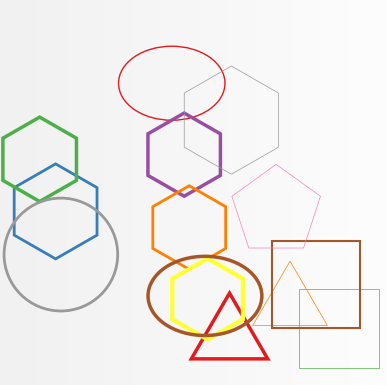[{"shape": "oval", "thickness": 1, "radius": 0.69, "center": [0.443, 0.784]}, {"shape": "triangle", "thickness": 2.5, "radius": 0.57, "center": [0.592, 0.125]}, {"shape": "hexagon", "thickness": 2, "radius": 0.62, "center": [0.144, 0.451]}, {"shape": "hexagon", "thickness": 2.5, "radius": 0.55, "center": [0.102, 0.586]}, {"shape": "square", "thickness": 0.5, "radius": 0.51, "center": [0.875, 0.147]}, {"shape": "hexagon", "thickness": 2.5, "radius": 0.54, "center": [0.475, 0.598]}, {"shape": "triangle", "thickness": 0.5, "radius": 0.56, "center": [0.748, 0.21]}, {"shape": "hexagon", "thickness": 2, "radius": 0.54, "center": [0.488, 0.409]}, {"shape": "hexagon", "thickness": 3, "radius": 0.53, "center": [0.536, 0.223]}, {"shape": "square", "thickness": 1.5, "radius": 0.56, "center": [0.815, 0.261]}, {"shape": "oval", "thickness": 2.5, "radius": 0.73, "center": [0.529, 0.231]}, {"shape": "pentagon", "thickness": 0.5, "radius": 0.6, "center": [0.713, 0.453]}, {"shape": "circle", "thickness": 2, "radius": 0.73, "center": [0.157, 0.339]}, {"shape": "hexagon", "thickness": 0.5, "radius": 0.7, "center": [0.597, 0.688]}]